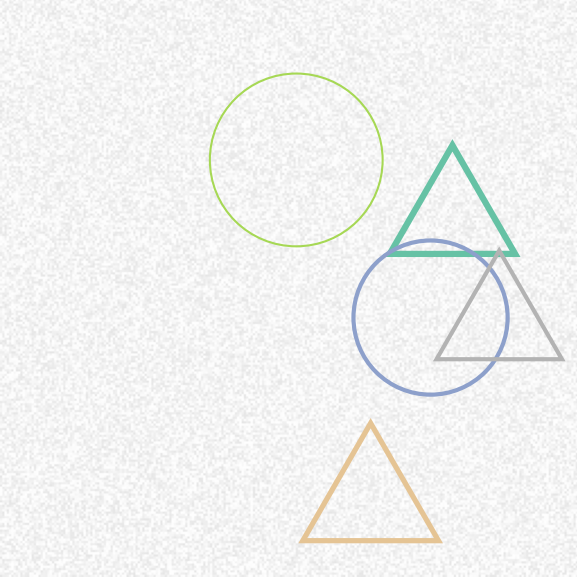[{"shape": "triangle", "thickness": 3, "radius": 0.63, "center": [0.783, 0.622]}, {"shape": "circle", "thickness": 2, "radius": 0.67, "center": [0.746, 0.449]}, {"shape": "circle", "thickness": 1, "radius": 0.75, "center": [0.513, 0.722]}, {"shape": "triangle", "thickness": 2.5, "radius": 0.68, "center": [0.642, 0.131]}, {"shape": "triangle", "thickness": 2, "radius": 0.63, "center": [0.864, 0.44]}]